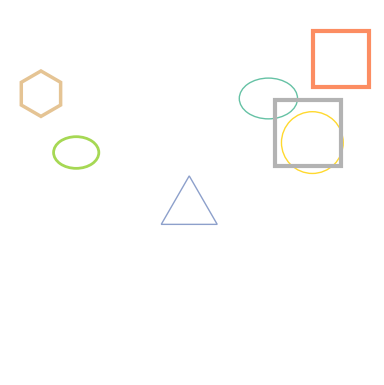[{"shape": "oval", "thickness": 1, "radius": 0.38, "center": [0.697, 0.744]}, {"shape": "square", "thickness": 3, "radius": 0.36, "center": [0.886, 0.847]}, {"shape": "triangle", "thickness": 1, "radius": 0.42, "center": [0.492, 0.459]}, {"shape": "oval", "thickness": 2, "radius": 0.29, "center": [0.198, 0.604]}, {"shape": "circle", "thickness": 1, "radius": 0.4, "center": [0.811, 0.63]}, {"shape": "hexagon", "thickness": 2.5, "radius": 0.29, "center": [0.106, 0.757]}, {"shape": "square", "thickness": 3, "radius": 0.43, "center": [0.799, 0.655]}]